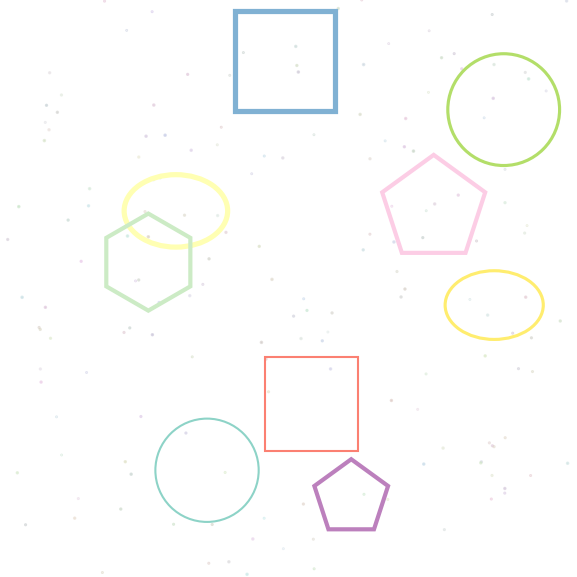[{"shape": "circle", "thickness": 1, "radius": 0.45, "center": [0.358, 0.185]}, {"shape": "oval", "thickness": 2.5, "radius": 0.45, "center": [0.305, 0.634]}, {"shape": "square", "thickness": 1, "radius": 0.4, "center": [0.54, 0.299]}, {"shape": "square", "thickness": 2.5, "radius": 0.43, "center": [0.494, 0.894]}, {"shape": "circle", "thickness": 1.5, "radius": 0.48, "center": [0.872, 0.809]}, {"shape": "pentagon", "thickness": 2, "radius": 0.47, "center": [0.751, 0.637]}, {"shape": "pentagon", "thickness": 2, "radius": 0.34, "center": [0.608, 0.137]}, {"shape": "hexagon", "thickness": 2, "radius": 0.42, "center": [0.257, 0.545]}, {"shape": "oval", "thickness": 1.5, "radius": 0.42, "center": [0.856, 0.471]}]